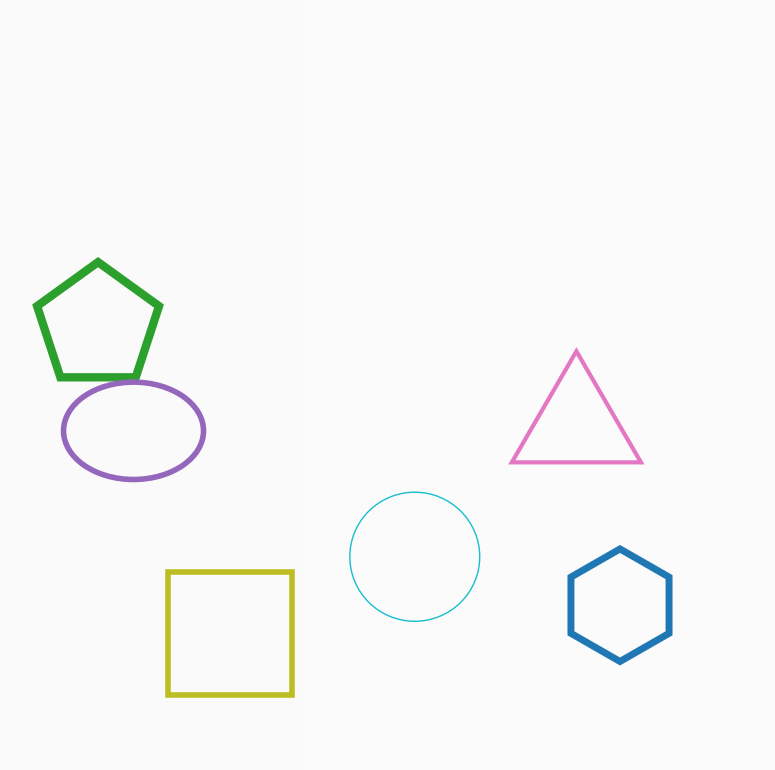[{"shape": "hexagon", "thickness": 2.5, "radius": 0.37, "center": [0.8, 0.214]}, {"shape": "pentagon", "thickness": 3, "radius": 0.41, "center": [0.127, 0.577]}, {"shape": "oval", "thickness": 2, "radius": 0.45, "center": [0.172, 0.441]}, {"shape": "triangle", "thickness": 1.5, "radius": 0.48, "center": [0.744, 0.448]}, {"shape": "square", "thickness": 2, "radius": 0.4, "center": [0.296, 0.177]}, {"shape": "circle", "thickness": 0.5, "radius": 0.42, "center": [0.535, 0.277]}]